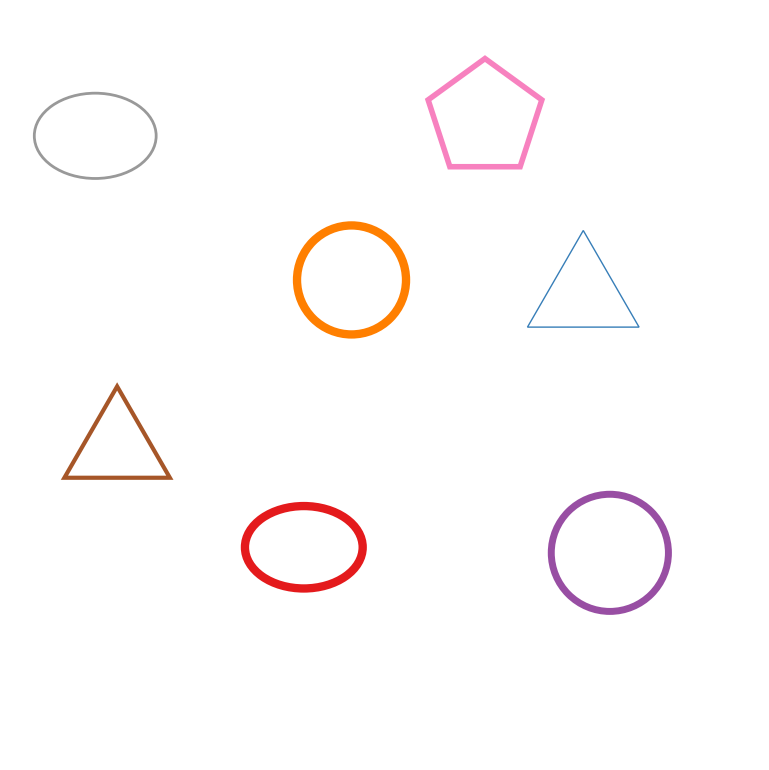[{"shape": "oval", "thickness": 3, "radius": 0.38, "center": [0.395, 0.289]}, {"shape": "triangle", "thickness": 0.5, "radius": 0.42, "center": [0.757, 0.617]}, {"shape": "circle", "thickness": 2.5, "radius": 0.38, "center": [0.792, 0.282]}, {"shape": "circle", "thickness": 3, "radius": 0.35, "center": [0.457, 0.636]}, {"shape": "triangle", "thickness": 1.5, "radius": 0.4, "center": [0.152, 0.419]}, {"shape": "pentagon", "thickness": 2, "radius": 0.39, "center": [0.63, 0.846]}, {"shape": "oval", "thickness": 1, "radius": 0.4, "center": [0.124, 0.824]}]